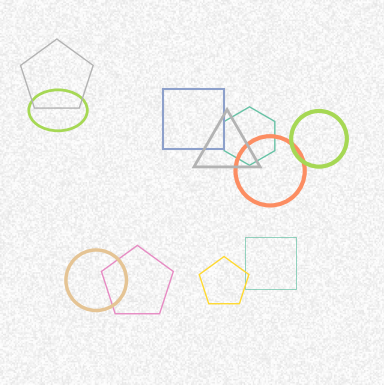[{"shape": "square", "thickness": 0.5, "radius": 0.34, "center": [0.702, 0.317]}, {"shape": "hexagon", "thickness": 1, "radius": 0.38, "center": [0.648, 0.647]}, {"shape": "circle", "thickness": 3, "radius": 0.45, "center": [0.702, 0.556]}, {"shape": "square", "thickness": 1.5, "radius": 0.39, "center": [0.503, 0.692]}, {"shape": "pentagon", "thickness": 1, "radius": 0.49, "center": [0.357, 0.264]}, {"shape": "circle", "thickness": 3, "radius": 0.36, "center": [0.829, 0.639]}, {"shape": "oval", "thickness": 2, "radius": 0.38, "center": [0.151, 0.713]}, {"shape": "pentagon", "thickness": 1, "radius": 0.34, "center": [0.582, 0.266]}, {"shape": "circle", "thickness": 2.5, "radius": 0.39, "center": [0.25, 0.272]}, {"shape": "triangle", "thickness": 2, "radius": 0.5, "center": [0.59, 0.616]}, {"shape": "pentagon", "thickness": 1, "radius": 0.5, "center": [0.148, 0.799]}]